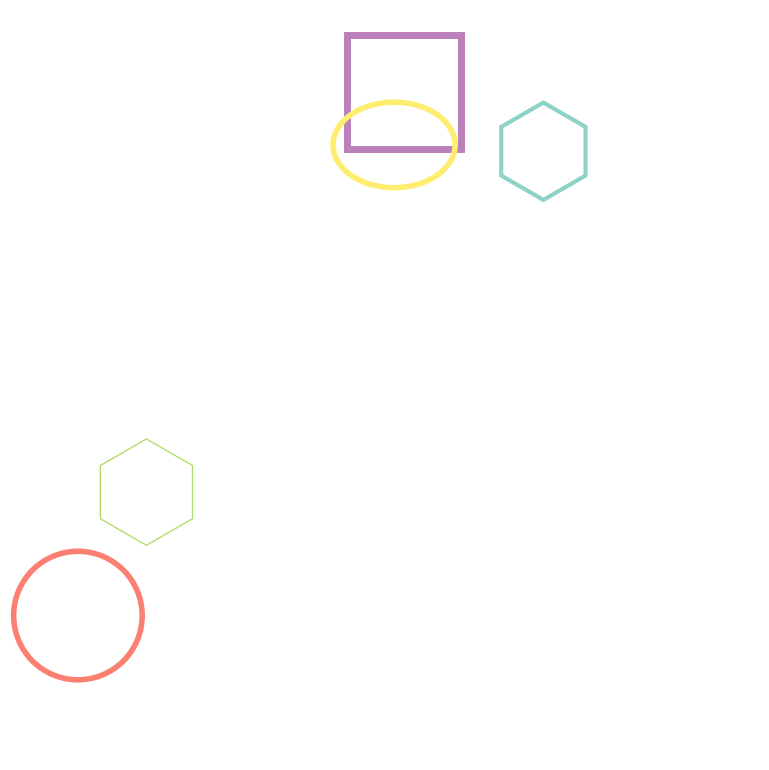[{"shape": "hexagon", "thickness": 1.5, "radius": 0.32, "center": [0.706, 0.804]}, {"shape": "circle", "thickness": 2, "radius": 0.42, "center": [0.101, 0.201]}, {"shape": "hexagon", "thickness": 0.5, "radius": 0.35, "center": [0.19, 0.361]}, {"shape": "square", "thickness": 2.5, "radius": 0.37, "center": [0.524, 0.88]}, {"shape": "oval", "thickness": 2, "radius": 0.4, "center": [0.512, 0.812]}]